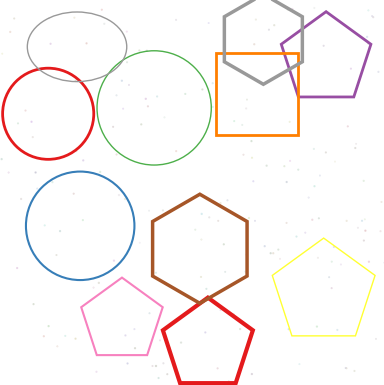[{"shape": "pentagon", "thickness": 3, "radius": 0.61, "center": [0.54, 0.104]}, {"shape": "circle", "thickness": 2, "radius": 0.59, "center": [0.125, 0.705]}, {"shape": "circle", "thickness": 1.5, "radius": 0.7, "center": [0.208, 0.413]}, {"shape": "circle", "thickness": 1, "radius": 0.74, "center": [0.4, 0.72]}, {"shape": "pentagon", "thickness": 2, "radius": 0.61, "center": [0.847, 0.847]}, {"shape": "square", "thickness": 2, "radius": 0.53, "center": [0.668, 0.756]}, {"shape": "pentagon", "thickness": 1, "radius": 0.7, "center": [0.841, 0.241]}, {"shape": "hexagon", "thickness": 2.5, "radius": 0.71, "center": [0.519, 0.354]}, {"shape": "pentagon", "thickness": 1.5, "radius": 0.56, "center": [0.317, 0.168]}, {"shape": "hexagon", "thickness": 2.5, "radius": 0.58, "center": [0.684, 0.898]}, {"shape": "oval", "thickness": 1, "radius": 0.65, "center": [0.2, 0.878]}]